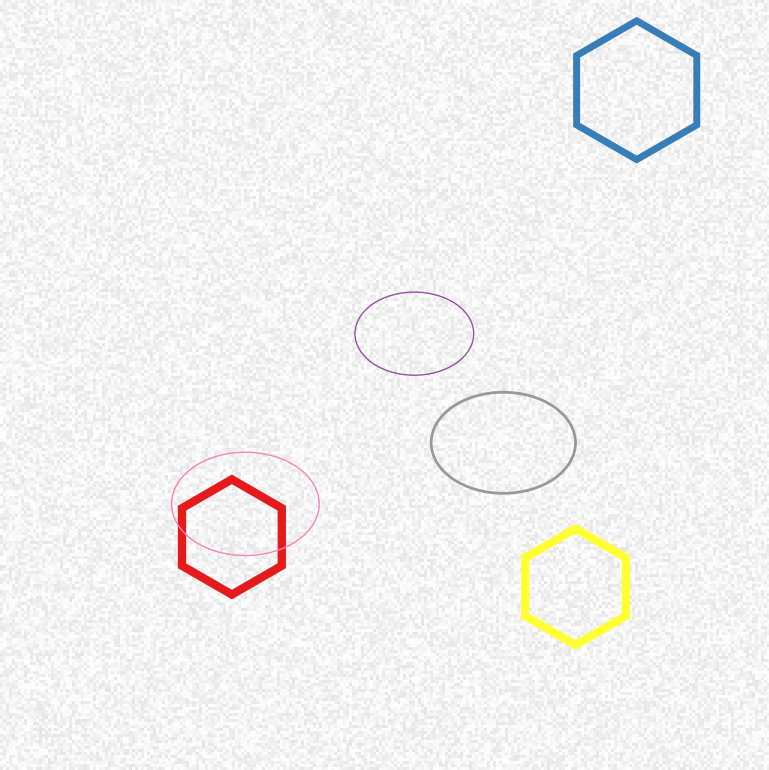[{"shape": "hexagon", "thickness": 3, "radius": 0.37, "center": [0.301, 0.303]}, {"shape": "hexagon", "thickness": 2.5, "radius": 0.45, "center": [0.827, 0.883]}, {"shape": "oval", "thickness": 0.5, "radius": 0.39, "center": [0.538, 0.567]}, {"shape": "hexagon", "thickness": 3, "radius": 0.38, "center": [0.747, 0.238]}, {"shape": "oval", "thickness": 0.5, "radius": 0.48, "center": [0.319, 0.346]}, {"shape": "oval", "thickness": 1, "radius": 0.47, "center": [0.654, 0.425]}]